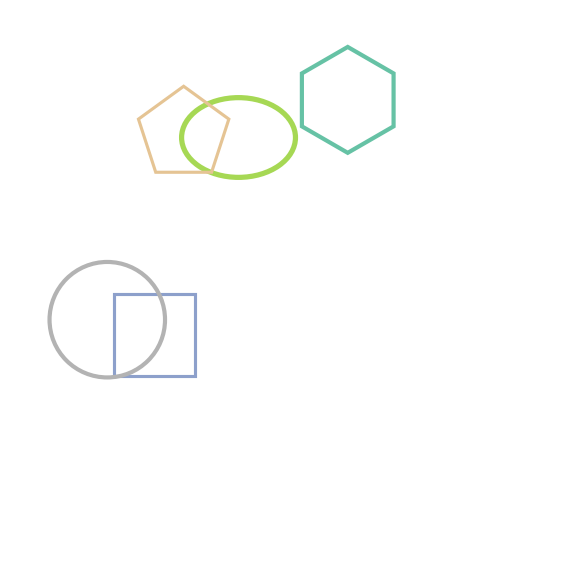[{"shape": "hexagon", "thickness": 2, "radius": 0.46, "center": [0.602, 0.826]}, {"shape": "square", "thickness": 1.5, "radius": 0.35, "center": [0.268, 0.419]}, {"shape": "oval", "thickness": 2.5, "radius": 0.49, "center": [0.413, 0.761]}, {"shape": "pentagon", "thickness": 1.5, "radius": 0.41, "center": [0.318, 0.767]}, {"shape": "circle", "thickness": 2, "radius": 0.5, "center": [0.186, 0.446]}]